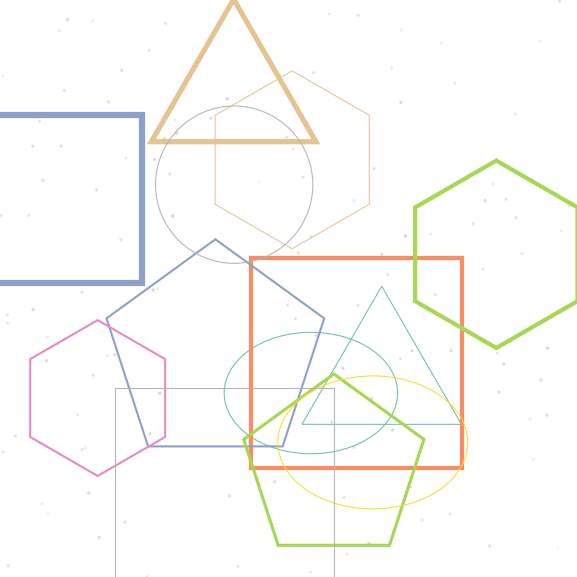[{"shape": "triangle", "thickness": 0.5, "radius": 0.8, "center": [0.661, 0.344]}, {"shape": "oval", "thickness": 0.5, "radius": 0.75, "center": [0.538, 0.319]}, {"shape": "square", "thickness": 2, "radius": 0.91, "center": [0.618, 0.371]}, {"shape": "pentagon", "thickness": 1, "radius": 0.99, "center": [0.373, 0.387]}, {"shape": "square", "thickness": 3, "radius": 0.73, "center": [0.101, 0.654]}, {"shape": "hexagon", "thickness": 1, "radius": 0.67, "center": [0.169, 0.31]}, {"shape": "hexagon", "thickness": 2, "radius": 0.81, "center": [0.859, 0.559]}, {"shape": "pentagon", "thickness": 1.5, "radius": 0.82, "center": [0.578, 0.188]}, {"shape": "oval", "thickness": 0.5, "radius": 0.82, "center": [0.646, 0.233]}, {"shape": "triangle", "thickness": 2.5, "radius": 0.82, "center": [0.405, 0.836]}, {"shape": "hexagon", "thickness": 0.5, "radius": 0.77, "center": [0.506, 0.722]}, {"shape": "square", "thickness": 0.5, "radius": 0.94, "center": [0.389, 0.139]}, {"shape": "circle", "thickness": 0.5, "radius": 0.68, "center": [0.405, 0.679]}]